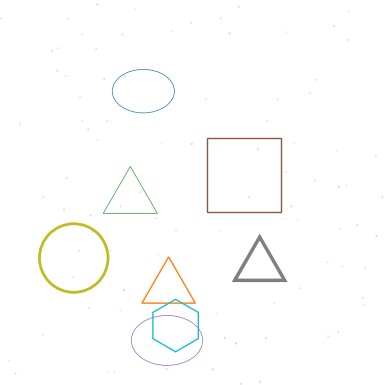[{"shape": "oval", "thickness": 0.5, "radius": 0.4, "center": [0.372, 0.763]}, {"shape": "triangle", "thickness": 1, "radius": 0.4, "center": [0.438, 0.253]}, {"shape": "triangle", "thickness": 0.5, "radius": 0.41, "center": [0.338, 0.486]}, {"shape": "oval", "thickness": 0.5, "radius": 0.46, "center": [0.434, 0.116]}, {"shape": "square", "thickness": 1, "radius": 0.48, "center": [0.633, 0.546]}, {"shape": "triangle", "thickness": 2.5, "radius": 0.37, "center": [0.675, 0.309]}, {"shape": "circle", "thickness": 2, "radius": 0.45, "center": [0.192, 0.33]}, {"shape": "hexagon", "thickness": 1, "radius": 0.34, "center": [0.456, 0.154]}]